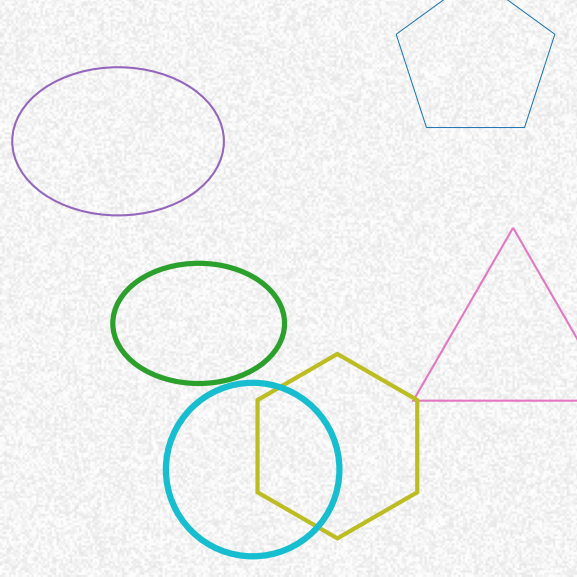[{"shape": "pentagon", "thickness": 0.5, "radius": 0.72, "center": [0.823, 0.895]}, {"shape": "oval", "thickness": 2.5, "radius": 0.74, "center": [0.344, 0.439]}, {"shape": "oval", "thickness": 1, "radius": 0.92, "center": [0.204, 0.754]}, {"shape": "triangle", "thickness": 1, "radius": 1.0, "center": [0.888, 0.405]}, {"shape": "hexagon", "thickness": 2, "radius": 0.8, "center": [0.584, 0.227]}, {"shape": "circle", "thickness": 3, "radius": 0.75, "center": [0.438, 0.186]}]